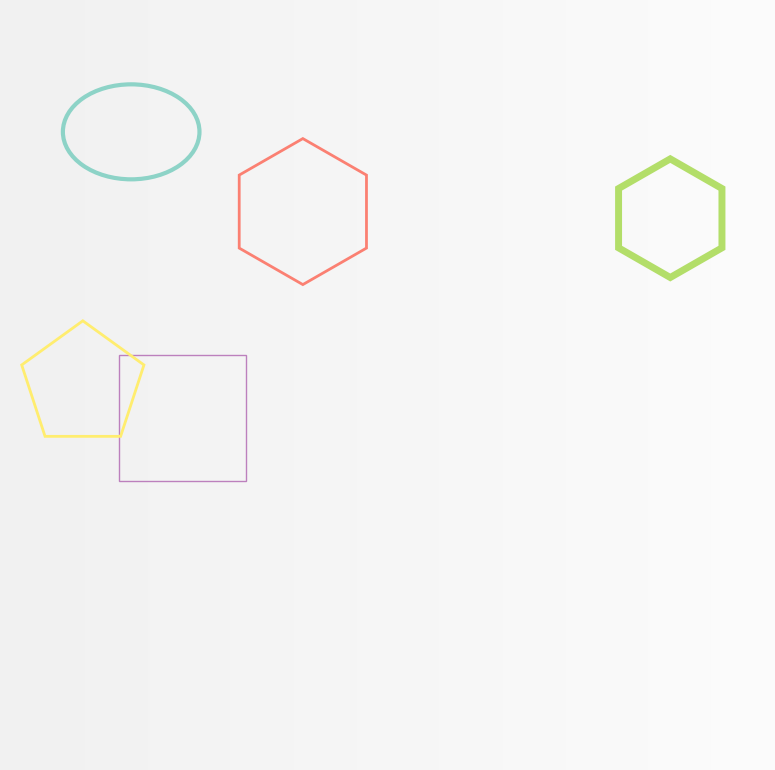[{"shape": "oval", "thickness": 1.5, "radius": 0.44, "center": [0.169, 0.829]}, {"shape": "hexagon", "thickness": 1, "radius": 0.47, "center": [0.391, 0.725]}, {"shape": "hexagon", "thickness": 2.5, "radius": 0.39, "center": [0.865, 0.717]}, {"shape": "square", "thickness": 0.5, "radius": 0.41, "center": [0.236, 0.457]}, {"shape": "pentagon", "thickness": 1, "radius": 0.41, "center": [0.107, 0.5]}]